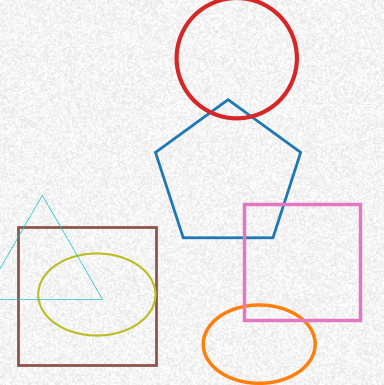[{"shape": "pentagon", "thickness": 2, "radius": 0.99, "center": [0.592, 0.543]}, {"shape": "oval", "thickness": 2.5, "radius": 0.73, "center": [0.673, 0.106]}, {"shape": "circle", "thickness": 3, "radius": 0.78, "center": [0.615, 0.849]}, {"shape": "square", "thickness": 2, "radius": 0.89, "center": [0.227, 0.231]}, {"shape": "square", "thickness": 2.5, "radius": 0.75, "center": [0.784, 0.319]}, {"shape": "oval", "thickness": 1.5, "radius": 0.76, "center": [0.252, 0.235]}, {"shape": "triangle", "thickness": 0.5, "radius": 0.9, "center": [0.11, 0.312]}]